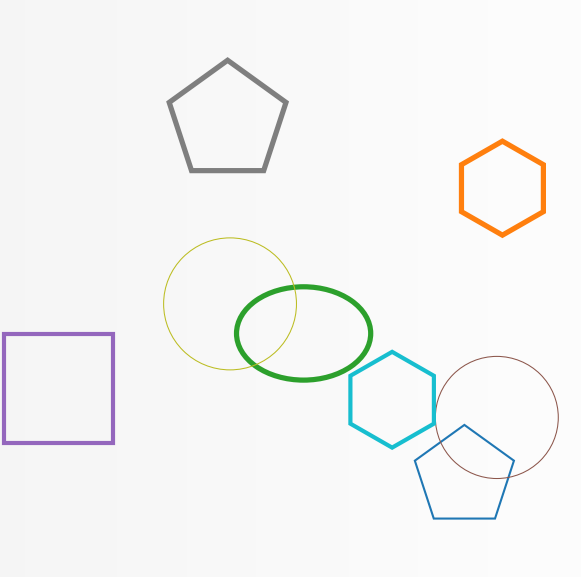[{"shape": "pentagon", "thickness": 1, "radius": 0.45, "center": [0.799, 0.174]}, {"shape": "hexagon", "thickness": 2.5, "radius": 0.41, "center": [0.864, 0.673]}, {"shape": "oval", "thickness": 2.5, "radius": 0.58, "center": [0.522, 0.422]}, {"shape": "square", "thickness": 2, "radius": 0.47, "center": [0.101, 0.327]}, {"shape": "circle", "thickness": 0.5, "radius": 0.53, "center": [0.855, 0.276]}, {"shape": "pentagon", "thickness": 2.5, "radius": 0.53, "center": [0.392, 0.789]}, {"shape": "circle", "thickness": 0.5, "radius": 0.57, "center": [0.396, 0.473]}, {"shape": "hexagon", "thickness": 2, "radius": 0.41, "center": [0.675, 0.307]}]